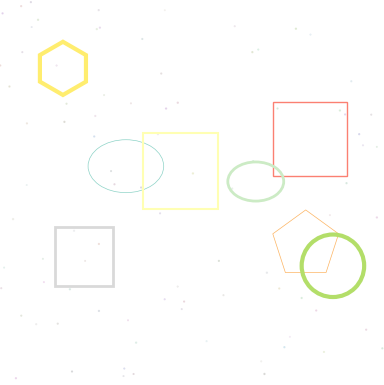[{"shape": "oval", "thickness": 0.5, "radius": 0.49, "center": [0.327, 0.568]}, {"shape": "square", "thickness": 1.5, "radius": 0.49, "center": [0.469, 0.555]}, {"shape": "square", "thickness": 1, "radius": 0.48, "center": [0.805, 0.64]}, {"shape": "pentagon", "thickness": 0.5, "radius": 0.45, "center": [0.794, 0.365]}, {"shape": "circle", "thickness": 3, "radius": 0.41, "center": [0.865, 0.31]}, {"shape": "square", "thickness": 2, "radius": 0.38, "center": [0.218, 0.334]}, {"shape": "oval", "thickness": 2, "radius": 0.36, "center": [0.664, 0.529]}, {"shape": "hexagon", "thickness": 3, "radius": 0.35, "center": [0.163, 0.822]}]